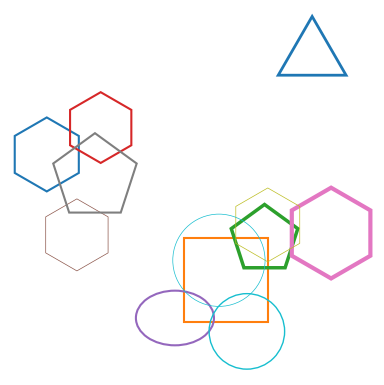[{"shape": "hexagon", "thickness": 1.5, "radius": 0.48, "center": [0.121, 0.599]}, {"shape": "triangle", "thickness": 2, "radius": 0.51, "center": [0.811, 0.856]}, {"shape": "square", "thickness": 1.5, "radius": 0.55, "center": [0.587, 0.273]}, {"shape": "pentagon", "thickness": 2.5, "radius": 0.45, "center": [0.687, 0.378]}, {"shape": "hexagon", "thickness": 1.5, "radius": 0.46, "center": [0.262, 0.669]}, {"shape": "oval", "thickness": 1.5, "radius": 0.51, "center": [0.454, 0.174]}, {"shape": "hexagon", "thickness": 0.5, "radius": 0.47, "center": [0.2, 0.39]}, {"shape": "hexagon", "thickness": 3, "radius": 0.59, "center": [0.86, 0.395]}, {"shape": "pentagon", "thickness": 1.5, "radius": 0.57, "center": [0.247, 0.54]}, {"shape": "hexagon", "thickness": 0.5, "radius": 0.48, "center": [0.696, 0.416]}, {"shape": "circle", "thickness": 1, "radius": 0.49, "center": [0.641, 0.139]}, {"shape": "circle", "thickness": 0.5, "radius": 0.6, "center": [0.569, 0.324]}]